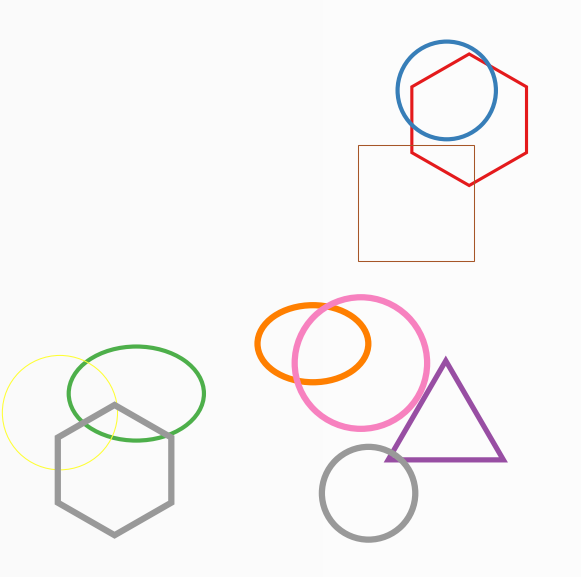[{"shape": "hexagon", "thickness": 1.5, "radius": 0.57, "center": [0.807, 0.792]}, {"shape": "circle", "thickness": 2, "radius": 0.42, "center": [0.769, 0.843]}, {"shape": "oval", "thickness": 2, "radius": 0.58, "center": [0.235, 0.318]}, {"shape": "triangle", "thickness": 2.5, "radius": 0.57, "center": [0.767, 0.26]}, {"shape": "oval", "thickness": 3, "radius": 0.48, "center": [0.538, 0.404]}, {"shape": "circle", "thickness": 0.5, "radius": 0.5, "center": [0.103, 0.285]}, {"shape": "square", "thickness": 0.5, "radius": 0.5, "center": [0.715, 0.648]}, {"shape": "circle", "thickness": 3, "radius": 0.57, "center": [0.621, 0.37]}, {"shape": "hexagon", "thickness": 3, "radius": 0.56, "center": [0.197, 0.185]}, {"shape": "circle", "thickness": 3, "radius": 0.4, "center": [0.634, 0.145]}]